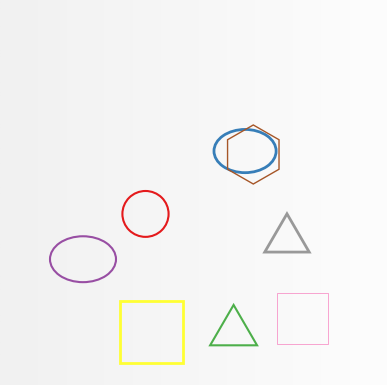[{"shape": "circle", "thickness": 1.5, "radius": 0.3, "center": [0.375, 0.444]}, {"shape": "oval", "thickness": 2, "radius": 0.4, "center": [0.632, 0.608]}, {"shape": "triangle", "thickness": 1.5, "radius": 0.35, "center": [0.603, 0.138]}, {"shape": "oval", "thickness": 1.5, "radius": 0.43, "center": [0.214, 0.327]}, {"shape": "square", "thickness": 2, "radius": 0.41, "center": [0.392, 0.137]}, {"shape": "hexagon", "thickness": 1, "radius": 0.38, "center": [0.654, 0.599]}, {"shape": "square", "thickness": 0.5, "radius": 0.33, "center": [0.781, 0.172]}, {"shape": "triangle", "thickness": 2, "radius": 0.33, "center": [0.741, 0.378]}]